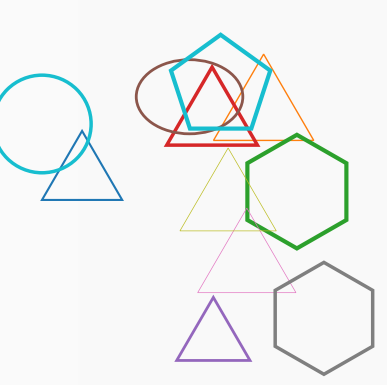[{"shape": "triangle", "thickness": 1.5, "radius": 0.6, "center": [0.212, 0.54]}, {"shape": "triangle", "thickness": 1, "radius": 0.75, "center": [0.68, 0.71]}, {"shape": "hexagon", "thickness": 3, "radius": 0.74, "center": [0.766, 0.502]}, {"shape": "triangle", "thickness": 2.5, "radius": 0.68, "center": [0.547, 0.691]}, {"shape": "triangle", "thickness": 2, "radius": 0.55, "center": [0.551, 0.118]}, {"shape": "oval", "thickness": 2, "radius": 0.69, "center": [0.489, 0.749]}, {"shape": "triangle", "thickness": 0.5, "radius": 0.73, "center": [0.637, 0.313]}, {"shape": "hexagon", "thickness": 2.5, "radius": 0.73, "center": [0.836, 0.173]}, {"shape": "triangle", "thickness": 0.5, "radius": 0.72, "center": [0.589, 0.472]}, {"shape": "circle", "thickness": 2.5, "radius": 0.63, "center": [0.108, 0.678]}, {"shape": "pentagon", "thickness": 3, "radius": 0.67, "center": [0.569, 0.775]}]